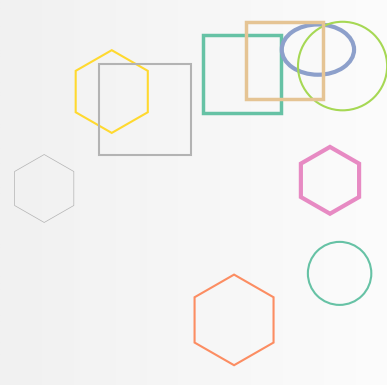[{"shape": "circle", "thickness": 1.5, "radius": 0.41, "center": [0.876, 0.29]}, {"shape": "square", "thickness": 2.5, "radius": 0.5, "center": [0.624, 0.808]}, {"shape": "hexagon", "thickness": 1.5, "radius": 0.59, "center": [0.604, 0.169]}, {"shape": "oval", "thickness": 3, "radius": 0.47, "center": [0.82, 0.871]}, {"shape": "hexagon", "thickness": 3, "radius": 0.43, "center": [0.852, 0.532]}, {"shape": "circle", "thickness": 1.5, "radius": 0.58, "center": [0.884, 0.828]}, {"shape": "hexagon", "thickness": 1.5, "radius": 0.54, "center": [0.288, 0.762]}, {"shape": "square", "thickness": 2.5, "radius": 0.5, "center": [0.735, 0.844]}, {"shape": "hexagon", "thickness": 0.5, "radius": 0.44, "center": [0.114, 0.51]}, {"shape": "square", "thickness": 1.5, "radius": 0.59, "center": [0.374, 0.716]}]